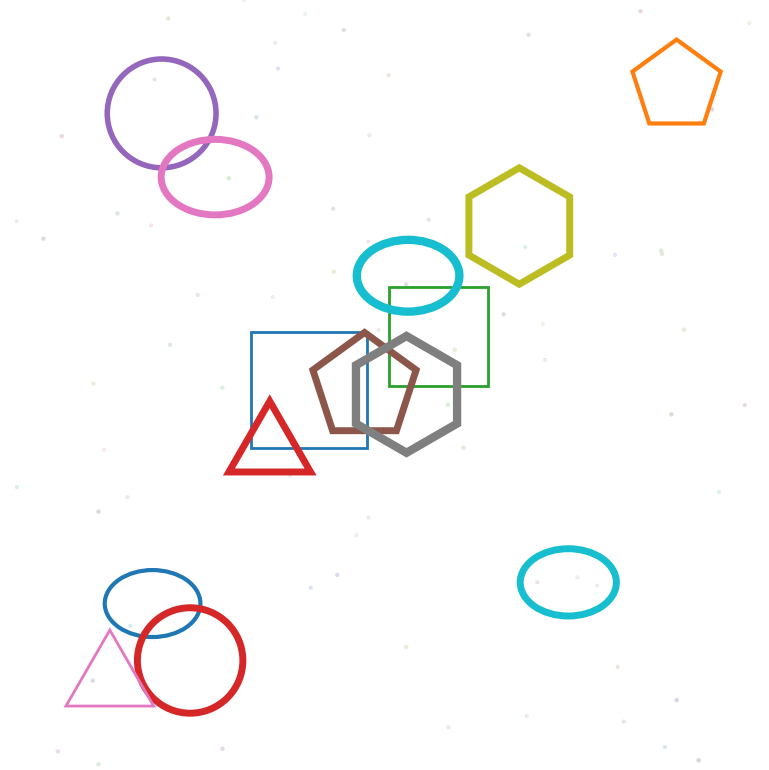[{"shape": "oval", "thickness": 1.5, "radius": 0.31, "center": [0.198, 0.216]}, {"shape": "square", "thickness": 1, "radius": 0.38, "center": [0.402, 0.493]}, {"shape": "pentagon", "thickness": 1.5, "radius": 0.3, "center": [0.879, 0.888]}, {"shape": "square", "thickness": 1, "radius": 0.32, "center": [0.569, 0.563]}, {"shape": "circle", "thickness": 2.5, "radius": 0.34, "center": [0.247, 0.142]}, {"shape": "triangle", "thickness": 2.5, "radius": 0.31, "center": [0.35, 0.418]}, {"shape": "circle", "thickness": 2, "radius": 0.35, "center": [0.21, 0.853]}, {"shape": "pentagon", "thickness": 2.5, "radius": 0.35, "center": [0.473, 0.498]}, {"shape": "triangle", "thickness": 1, "radius": 0.33, "center": [0.143, 0.116]}, {"shape": "oval", "thickness": 2.5, "radius": 0.35, "center": [0.279, 0.77]}, {"shape": "hexagon", "thickness": 3, "radius": 0.38, "center": [0.528, 0.488]}, {"shape": "hexagon", "thickness": 2.5, "radius": 0.38, "center": [0.674, 0.706]}, {"shape": "oval", "thickness": 2.5, "radius": 0.31, "center": [0.738, 0.244]}, {"shape": "oval", "thickness": 3, "radius": 0.33, "center": [0.53, 0.642]}]